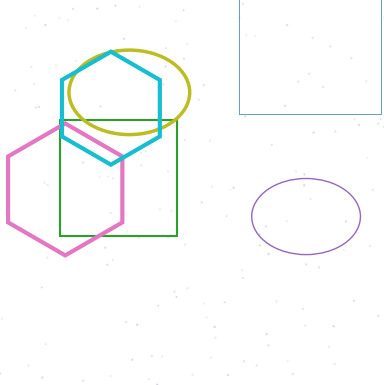[{"shape": "square", "thickness": 0.5, "radius": 0.92, "center": [0.805, 0.887]}, {"shape": "square", "thickness": 1.5, "radius": 0.76, "center": [0.308, 0.537]}, {"shape": "oval", "thickness": 1, "radius": 0.71, "center": [0.795, 0.438]}, {"shape": "hexagon", "thickness": 3, "radius": 0.86, "center": [0.169, 0.508]}, {"shape": "oval", "thickness": 2.5, "radius": 0.78, "center": [0.336, 0.76]}, {"shape": "hexagon", "thickness": 3, "radius": 0.73, "center": [0.288, 0.719]}]